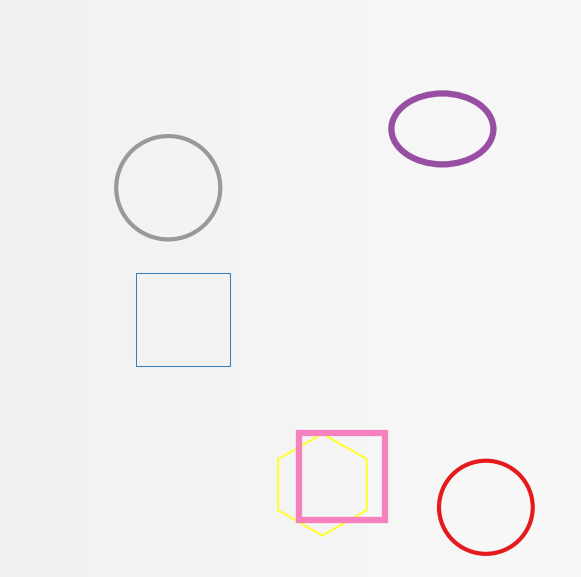[{"shape": "circle", "thickness": 2, "radius": 0.4, "center": [0.836, 0.121]}, {"shape": "square", "thickness": 0.5, "radius": 0.4, "center": [0.315, 0.446]}, {"shape": "oval", "thickness": 3, "radius": 0.44, "center": [0.761, 0.776]}, {"shape": "hexagon", "thickness": 1, "radius": 0.44, "center": [0.555, 0.16]}, {"shape": "square", "thickness": 3, "radius": 0.37, "center": [0.589, 0.174]}, {"shape": "circle", "thickness": 2, "radius": 0.45, "center": [0.289, 0.674]}]